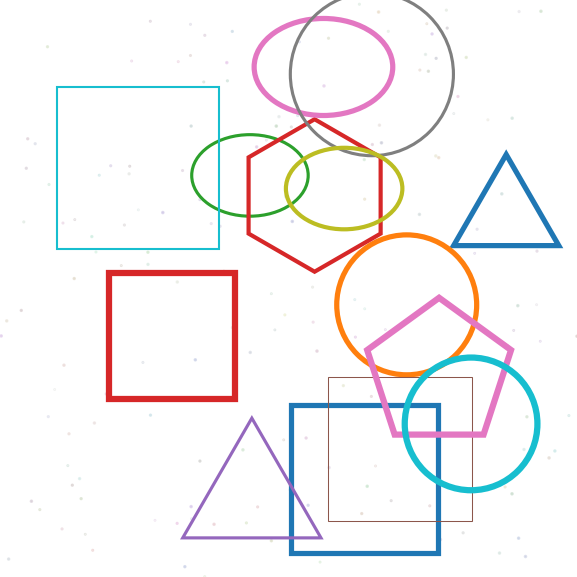[{"shape": "square", "thickness": 2.5, "radius": 0.64, "center": [0.631, 0.169]}, {"shape": "triangle", "thickness": 2.5, "radius": 0.53, "center": [0.877, 0.626]}, {"shape": "circle", "thickness": 2.5, "radius": 0.61, "center": [0.704, 0.471]}, {"shape": "oval", "thickness": 1.5, "radius": 0.5, "center": [0.433, 0.695]}, {"shape": "square", "thickness": 3, "radius": 0.55, "center": [0.298, 0.417]}, {"shape": "hexagon", "thickness": 2, "radius": 0.66, "center": [0.545, 0.661]}, {"shape": "triangle", "thickness": 1.5, "radius": 0.69, "center": [0.436, 0.137]}, {"shape": "square", "thickness": 0.5, "radius": 0.62, "center": [0.692, 0.222]}, {"shape": "pentagon", "thickness": 3, "radius": 0.65, "center": [0.76, 0.353]}, {"shape": "oval", "thickness": 2.5, "radius": 0.6, "center": [0.56, 0.883]}, {"shape": "circle", "thickness": 1.5, "radius": 0.71, "center": [0.644, 0.871]}, {"shape": "oval", "thickness": 2, "radius": 0.5, "center": [0.596, 0.673]}, {"shape": "square", "thickness": 1, "radius": 0.7, "center": [0.239, 0.708]}, {"shape": "circle", "thickness": 3, "radius": 0.57, "center": [0.816, 0.265]}]